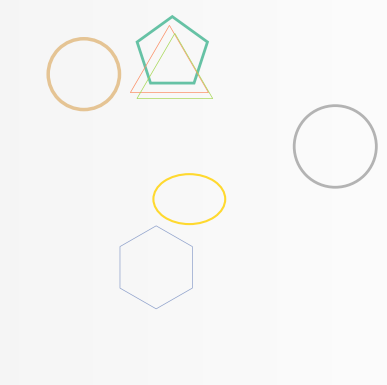[{"shape": "pentagon", "thickness": 2, "radius": 0.48, "center": [0.445, 0.861]}, {"shape": "triangle", "thickness": 0.5, "radius": 0.58, "center": [0.437, 0.818]}, {"shape": "hexagon", "thickness": 0.5, "radius": 0.54, "center": [0.403, 0.306]}, {"shape": "triangle", "thickness": 0.5, "radius": 0.56, "center": [0.451, 0.8]}, {"shape": "oval", "thickness": 1.5, "radius": 0.46, "center": [0.489, 0.483]}, {"shape": "circle", "thickness": 2.5, "radius": 0.46, "center": [0.216, 0.807]}, {"shape": "circle", "thickness": 2, "radius": 0.53, "center": [0.865, 0.62]}]